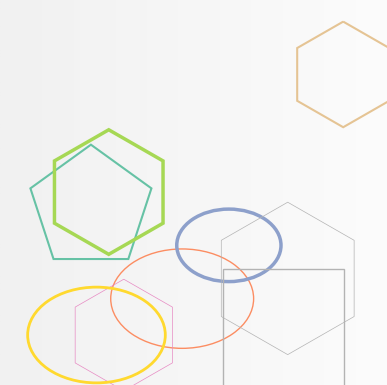[{"shape": "pentagon", "thickness": 1.5, "radius": 0.82, "center": [0.235, 0.46]}, {"shape": "oval", "thickness": 1, "radius": 0.92, "center": [0.47, 0.224]}, {"shape": "oval", "thickness": 2.5, "radius": 0.67, "center": [0.591, 0.363]}, {"shape": "hexagon", "thickness": 0.5, "radius": 0.72, "center": [0.319, 0.13]}, {"shape": "hexagon", "thickness": 2.5, "radius": 0.81, "center": [0.281, 0.501]}, {"shape": "oval", "thickness": 2, "radius": 0.89, "center": [0.249, 0.13]}, {"shape": "hexagon", "thickness": 1.5, "radius": 0.69, "center": [0.886, 0.807]}, {"shape": "hexagon", "thickness": 0.5, "radius": 0.99, "center": [0.742, 0.277]}, {"shape": "square", "thickness": 1, "radius": 0.78, "center": [0.732, 0.146]}]